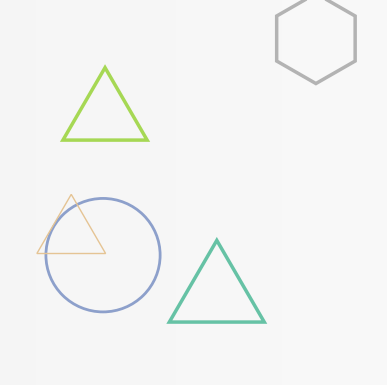[{"shape": "triangle", "thickness": 2.5, "radius": 0.71, "center": [0.559, 0.234]}, {"shape": "circle", "thickness": 2, "radius": 0.74, "center": [0.266, 0.337]}, {"shape": "triangle", "thickness": 2.5, "radius": 0.63, "center": [0.271, 0.699]}, {"shape": "triangle", "thickness": 1, "radius": 0.51, "center": [0.184, 0.393]}, {"shape": "hexagon", "thickness": 2.5, "radius": 0.58, "center": [0.815, 0.9]}]